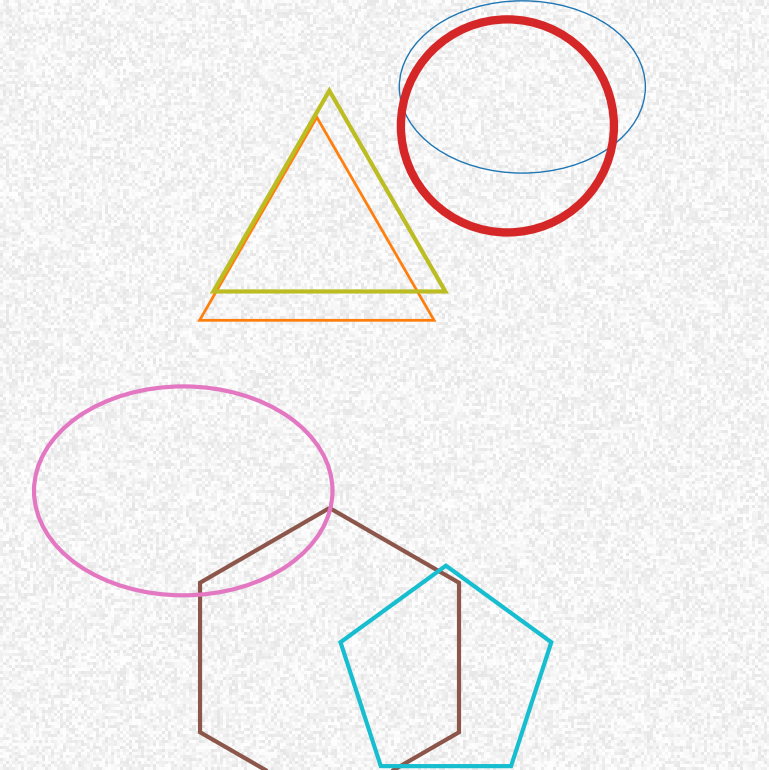[{"shape": "oval", "thickness": 0.5, "radius": 0.8, "center": [0.678, 0.887]}, {"shape": "triangle", "thickness": 1, "radius": 0.88, "center": [0.411, 0.672]}, {"shape": "circle", "thickness": 3, "radius": 0.69, "center": [0.659, 0.836]}, {"shape": "hexagon", "thickness": 1.5, "radius": 0.97, "center": [0.428, 0.146]}, {"shape": "oval", "thickness": 1.5, "radius": 0.97, "center": [0.238, 0.363]}, {"shape": "triangle", "thickness": 1.5, "radius": 0.87, "center": [0.428, 0.708]}, {"shape": "pentagon", "thickness": 1.5, "radius": 0.72, "center": [0.579, 0.121]}]